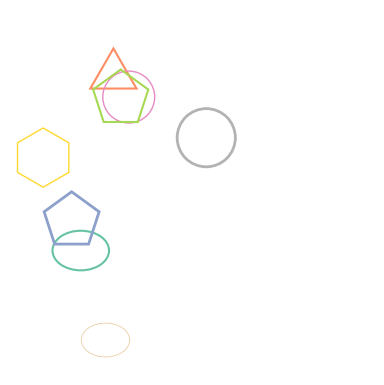[{"shape": "oval", "thickness": 1.5, "radius": 0.37, "center": [0.21, 0.349]}, {"shape": "triangle", "thickness": 1.5, "radius": 0.35, "center": [0.295, 0.805]}, {"shape": "pentagon", "thickness": 2, "radius": 0.38, "center": [0.186, 0.427]}, {"shape": "circle", "thickness": 1, "radius": 0.34, "center": [0.334, 0.748]}, {"shape": "pentagon", "thickness": 1.5, "radius": 0.38, "center": [0.314, 0.744]}, {"shape": "hexagon", "thickness": 1, "radius": 0.38, "center": [0.112, 0.591]}, {"shape": "oval", "thickness": 0.5, "radius": 0.31, "center": [0.274, 0.117]}, {"shape": "circle", "thickness": 2, "radius": 0.38, "center": [0.536, 0.642]}]